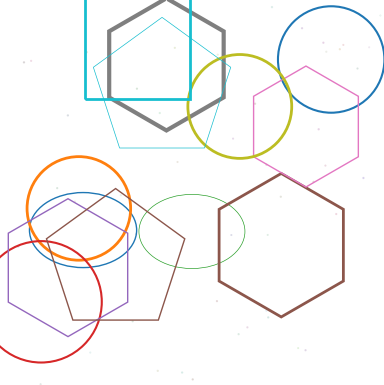[{"shape": "circle", "thickness": 1.5, "radius": 0.69, "center": [0.86, 0.845]}, {"shape": "oval", "thickness": 1, "radius": 0.7, "center": [0.216, 0.402]}, {"shape": "circle", "thickness": 2, "radius": 0.67, "center": [0.205, 0.459]}, {"shape": "oval", "thickness": 0.5, "radius": 0.69, "center": [0.499, 0.399]}, {"shape": "circle", "thickness": 1.5, "radius": 0.79, "center": [0.107, 0.216]}, {"shape": "hexagon", "thickness": 1, "radius": 0.9, "center": [0.177, 0.305]}, {"shape": "pentagon", "thickness": 1, "radius": 0.94, "center": [0.3, 0.321]}, {"shape": "hexagon", "thickness": 2, "radius": 0.93, "center": [0.73, 0.363]}, {"shape": "hexagon", "thickness": 1, "radius": 0.79, "center": [0.795, 0.671]}, {"shape": "hexagon", "thickness": 3, "radius": 0.86, "center": [0.432, 0.833]}, {"shape": "circle", "thickness": 2, "radius": 0.67, "center": [0.623, 0.723]}, {"shape": "pentagon", "thickness": 0.5, "radius": 0.94, "center": [0.421, 0.767]}, {"shape": "square", "thickness": 2, "radius": 0.68, "center": [0.357, 0.879]}]